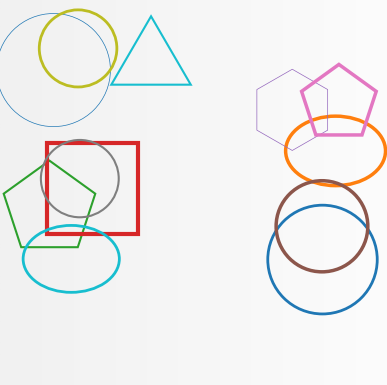[{"shape": "circle", "thickness": 2, "radius": 0.71, "center": [0.832, 0.326]}, {"shape": "circle", "thickness": 0.5, "radius": 0.73, "center": [0.138, 0.818]}, {"shape": "oval", "thickness": 2.5, "radius": 0.64, "center": [0.866, 0.608]}, {"shape": "pentagon", "thickness": 1.5, "radius": 0.62, "center": [0.128, 0.458]}, {"shape": "square", "thickness": 3, "radius": 0.59, "center": [0.238, 0.511]}, {"shape": "hexagon", "thickness": 0.5, "radius": 0.53, "center": [0.754, 0.715]}, {"shape": "circle", "thickness": 2.5, "radius": 0.59, "center": [0.831, 0.412]}, {"shape": "pentagon", "thickness": 2.5, "radius": 0.51, "center": [0.875, 0.731]}, {"shape": "circle", "thickness": 1.5, "radius": 0.5, "center": [0.206, 0.536]}, {"shape": "circle", "thickness": 2, "radius": 0.5, "center": [0.201, 0.874]}, {"shape": "triangle", "thickness": 1.5, "radius": 0.59, "center": [0.39, 0.839]}, {"shape": "oval", "thickness": 2, "radius": 0.62, "center": [0.184, 0.328]}]